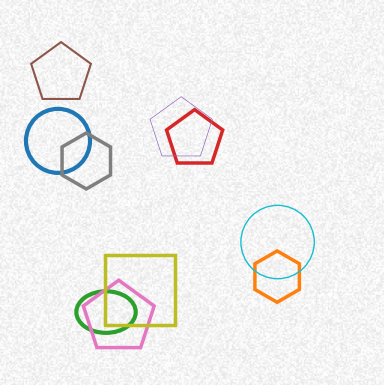[{"shape": "circle", "thickness": 3, "radius": 0.42, "center": [0.151, 0.634]}, {"shape": "hexagon", "thickness": 2.5, "radius": 0.33, "center": [0.72, 0.282]}, {"shape": "oval", "thickness": 3, "radius": 0.39, "center": [0.275, 0.189]}, {"shape": "pentagon", "thickness": 2.5, "radius": 0.38, "center": [0.505, 0.639]}, {"shape": "pentagon", "thickness": 0.5, "radius": 0.43, "center": [0.471, 0.664]}, {"shape": "pentagon", "thickness": 1.5, "radius": 0.41, "center": [0.159, 0.809]}, {"shape": "pentagon", "thickness": 2.5, "radius": 0.48, "center": [0.308, 0.175]}, {"shape": "hexagon", "thickness": 2.5, "radius": 0.36, "center": [0.224, 0.582]}, {"shape": "square", "thickness": 2.5, "radius": 0.46, "center": [0.364, 0.247]}, {"shape": "circle", "thickness": 1, "radius": 0.48, "center": [0.721, 0.371]}]